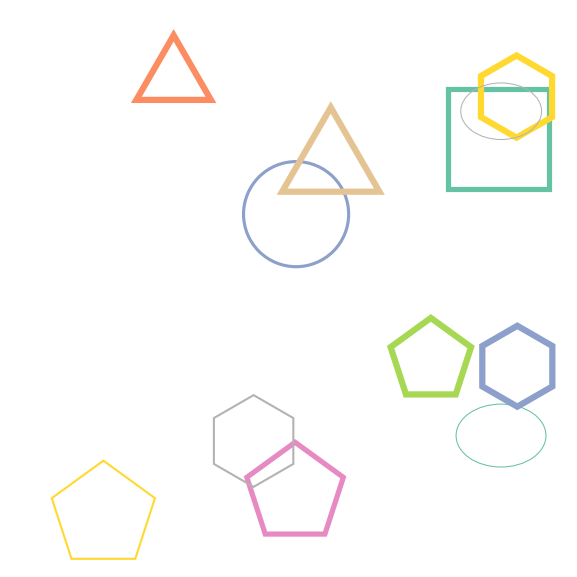[{"shape": "square", "thickness": 2.5, "radius": 0.43, "center": [0.863, 0.759]}, {"shape": "oval", "thickness": 0.5, "radius": 0.39, "center": [0.868, 0.245]}, {"shape": "triangle", "thickness": 3, "radius": 0.37, "center": [0.301, 0.863]}, {"shape": "hexagon", "thickness": 3, "radius": 0.35, "center": [0.896, 0.365]}, {"shape": "circle", "thickness": 1.5, "radius": 0.46, "center": [0.513, 0.628]}, {"shape": "pentagon", "thickness": 2.5, "radius": 0.44, "center": [0.511, 0.145]}, {"shape": "pentagon", "thickness": 3, "radius": 0.37, "center": [0.746, 0.375]}, {"shape": "pentagon", "thickness": 1, "radius": 0.47, "center": [0.179, 0.108]}, {"shape": "hexagon", "thickness": 3, "radius": 0.36, "center": [0.894, 0.832]}, {"shape": "triangle", "thickness": 3, "radius": 0.49, "center": [0.573, 0.716]}, {"shape": "oval", "thickness": 0.5, "radius": 0.35, "center": [0.868, 0.807]}, {"shape": "hexagon", "thickness": 1, "radius": 0.4, "center": [0.439, 0.235]}]